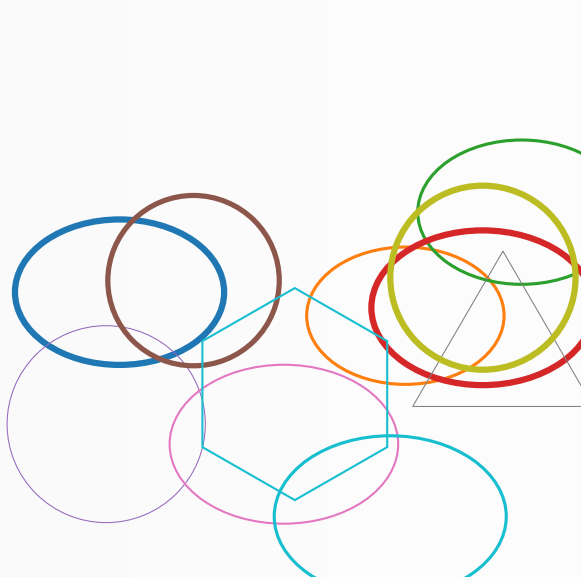[{"shape": "oval", "thickness": 3, "radius": 0.9, "center": [0.206, 0.493]}, {"shape": "oval", "thickness": 1.5, "radius": 0.85, "center": [0.697, 0.452]}, {"shape": "oval", "thickness": 1.5, "radius": 0.89, "center": [0.897, 0.632]}, {"shape": "oval", "thickness": 3, "radius": 0.96, "center": [0.83, 0.466]}, {"shape": "circle", "thickness": 0.5, "radius": 0.85, "center": [0.183, 0.265]}, {"shape": "circle", "thickness": 2.5, "radius": 0.74, "center": [0.333, 0.513]}, {"shape": "oval", "thickness": 1, "radius": 0.98, "center": [0.488, 0.23]}, {"shape": "triangle", "thickness": 0.5, "radius": 0.9, "center": [0.865, 0.385]}, {"shape": "circle", "thickness": 3, "radius": 0.8, "center": [0.831, 0.518]}, {"shape": "hexagon", "thickness": 1, "radius": 0.92, "center": [0.507, 0.317]}, {"shape": "oval", "thickness": 1.5, "radius": 1.0, "center": [0.671, 0.105]}]